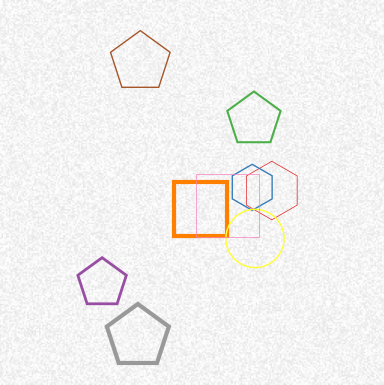[{"shape": "hexagon", "thickness": 0.5, "radius": 0.38, "center": [0.706, 0.505]}, {"shape": "hexagon", "thickness": 1, "radius": 0.3, "center": [0.655, 0.513]}, {"shape": "pentagon", "thickness": 1.5, "radius": 0.36, "center": [0.66, 0.689]}, {"shape": "pentagon", "thickness": 2, "radius": 0.33, "center": [0.265, 0.265]}, {"shape": "square", "thickness": 3, "radius": 0.35, "center": [0.52, 0.457]}, {"shape": "circle", "thickness": 1, "radius": 0.38, "center": [0.662, 0.381]}, {"shape": "pentagon", "thickness": 1, "radius": 0.41, "center": [0.364, 0.839]}, {"shape": "square", "thickness": 0.5, "radius": 0.41, "center": [0.59, 0.466]}, {"shape": "pentagon", "thickness": 3, "radius": 0.42, "center": [0.358, 0.126]}]